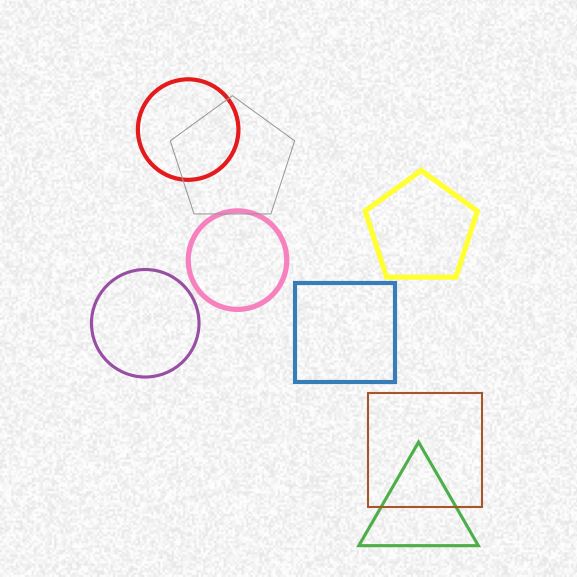[{"shape": "circle", "thickness": 2, "radius": 0.44, "center": [0.326, 0.775]}, {"shape": "square", "thickness": 2, "radius": 0.43, "center": [0.597, 0.423]}, {"shape": "triangle", "thickness": 1.5, "radius": 0.6, "center": [0.725, 0.114]}, {"shape": "circle", "thickness": 1.5, "radius": 0.47, "center": [0.251, 0.439]}, {"shape": "pentagon", "thickness": 2.5, "radius": 0.51, "center": [0.729, 0.602]}, {"shape": "square", "thickness": 1, "radius": 0.49, "center": [0.736, 0.22]}, {"shape": "circle", "thickness": 2.5, "radius": 0.43, "center": [0.411, 0.549]}, {"shape": "pentagon", "thickness": 0.5, "radius": 0.57, "center": [0.402, 0.72]}]